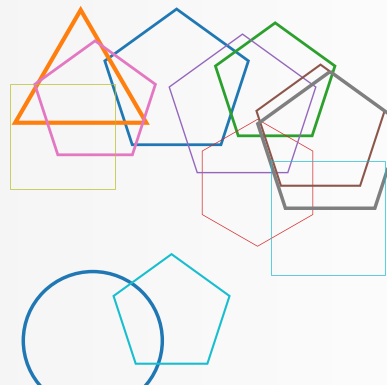[{"shape": "pentagon", "thickness": 2, "radius": 0.97, "center": [0.456, 0.782]}, {"shape": "circle", "thickness": 2.5, "radius": 0.9, "center": [0.239, 0.115]}, {"shape": "triangle", "thickness": 3, "radius": 0.98, "center": [0.208, 0.779]}, {"shape": "pentagon", "thickness": 2, "radius": 0.81, "center": [0.71, 0.778]}, {"shape": "hexagon", "thickness": 0.5, "radius": 0.82, "center": [0.665, 0.525]}, {"shape": "pentagon", "thickness": 1, "radius": 0.99, "center": [0.626, 0.713]}, {"shape": "pentagon", "thickness": 1.5, "radius": 0.87, "center": [0.827, 0.658]}, {"shape": "pentagon", "thickness": 2, "radius": 0.82, "center": [0.245, 0.73]}, {"shape": "pentagon", "thickness": 2.5, "radius": 0.98, "center": [0.852, 0.618]}, {"shape": "square", "thickness": 0.5, "radius": 0.68, "center": [0.161, 0.646]}, {"shape": "square", "thickness": 0.5, "radius": 0.74, "center": [0.846, 0.435]}, {"shape": "pentagon", "thickness": 1.5, "radius": 0.79, "center": [0.443, 0.183]}]